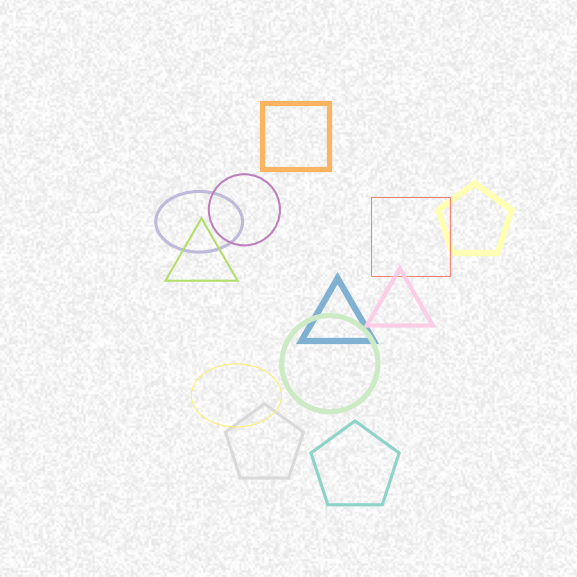[{"shape": "pentagon", "thickness": 1.5, "radius": 0.4, "center": [0.615, 0.19]}, {"shape": "pentagon", "thickness": 3, "radius": 0.33, "center": [0.822, 0.615]}, {"shape": "oval", "thickness": 1.5, "radius": 0.38, "center": [0.345, 0.615]}, {"shape": "square", "thickness": 0.5, "radius": 0.34, "center": [0.71, 0.59]}, {"shape": "triangle", "thickness": 3, "radius": 0.36, "center": [0.585, 0.445]}, {"shape": "square", "thickness": 2.5, "radius": 0.29, "center": [0.512, 0.763]}, {"shape": "triangle", "thickness": 1, "radius": 0.36, "center": [0.349, 0.549]}, {"shape": "triangle", "thickness": 2, "radius": 0.33, "center": [0.692, 0.468]}, {"shape": "pentagon", "thickness": 1.5, "radius": 0.36, "center": [0.458, 0.229]}, {"shape": "circle", "thickness": 1, "radius": 0.31, "center": [0.423, 0.636]}, {"shape": "circle", "thickness": 2.5, "radius": 0.42, "center": [0.571, 0.369]}, {"shape": "oval", "thickness": 0.5, "radius": 0.39, "center": [0.409, 0.314]}]